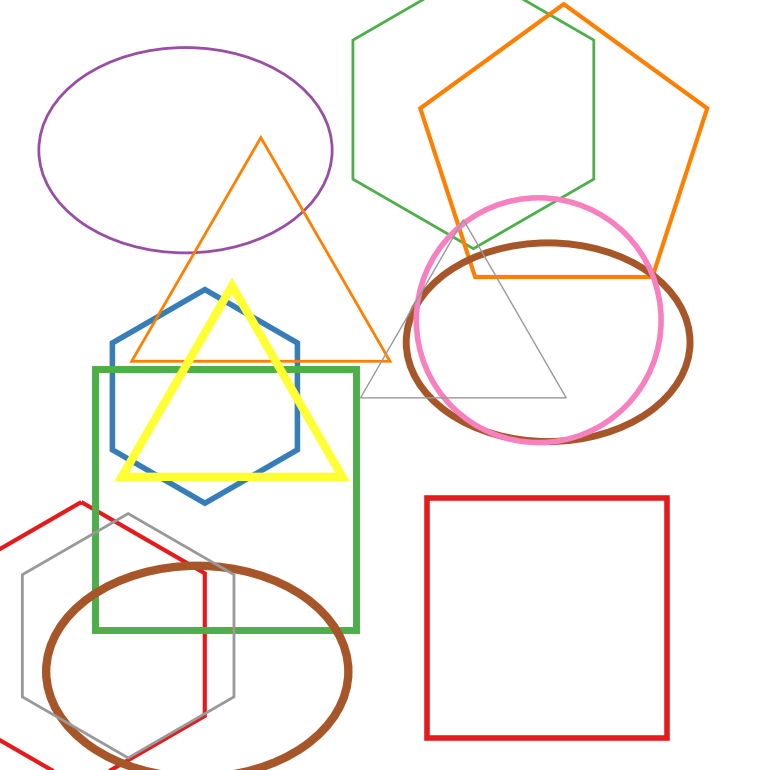[{"shape": "square", "thickness": 2, "radius": 0.78, "center": [0.711, 0.197]}, {"shape": "hexagon", "thickness": 1.5, "radius": 0.93, "center": [0.106, 0.163]}, {"shape": "hexagon", "thickness": 2, "radius": 0.69, "center": [0.266, 0.485]}, {"shape": "square", "thickness": 2.5, "radius": 0.85, "center": [0.293, 0.351]}, {"shape": "hexagon", "thickness": 1, "radius": 0.9, "center": [0.615, 0.858]}, {"shape": "oval", "thickness": 1, "radius": 0.95, "center": [0.241, 0.805]}, {"shape": "triangle", "thickness": 1, "radius": 0.97, "center": [0.339, 0.628]}, {"shape": "pentagon", "thickness": 1.5, "radius": 0.98, "center": [0.732, 0.799]}, {"shape": "triangle", "thickness": 3, "radius": 0.83, "center": [0.301, 0.463]}, {"shape": "oval", "thickness": 2.5, "radius": 0.92, "center": [0.712, 0.556]}, {"shape": "oval", "thickness": 3, "radius": 0.98, "center": [0.256, 0.128]}, {"shape": "circle", "thickness": 2, "radius": 0.79, "center": [0.7, 0.584]}, {"shape": "triangle", "thickness": 0.5, "radius": 0.77, "center": [0.602, 0.56]}, {"shape": "hexagon", "thickness": 1, "radius": 0.79, "center": [0.166, 0.174]}]